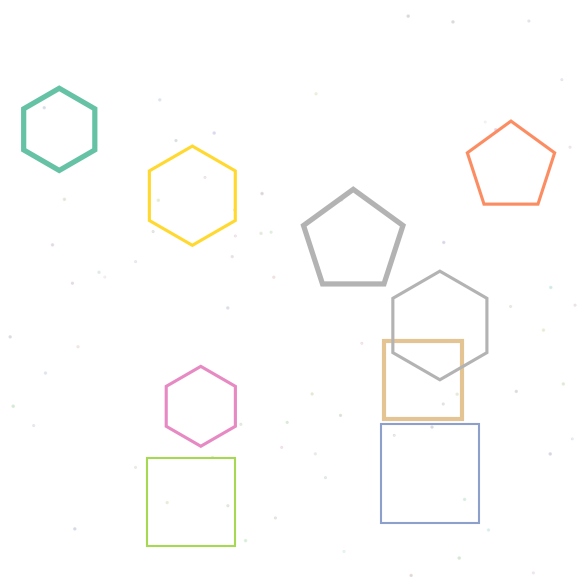[{"shape": "hexagon", "thickness": 2.5, "radius": 0.36, "center": [0.103, 0.775]}, {"shape": "pentagon", "thickness": 1.5, "radius": 0.4, "center": [0.885, 0.71]}, {"shape": "square", "thickness": 1, "radius": 0.43, "center": [0.745, 0.179]}, {"shape": "hexagon", "thickness": 1.5, "radius": 0.35, "center": [0.348, 0.296]}, {"shape": "square", "thickness": 1, "radius": 0.38, "center": [0.331, 0.131]}, {"shape": "hexagon", "thickness": 1.5, "radius": 0.43, "center": [0.333, 0.66]}, {"shape": "square", "thickness": 2, "radius": 0.34, "center": [0.732, 0.341]}, {"shape": "hexagon", "thickness": 1.5, "radius": 0.47, "center": [0.762, 0.436]}, {"shape": "pentagon", "thickness": 2.5, "radius": 0.45, "center": [0.612, 0.581]}]